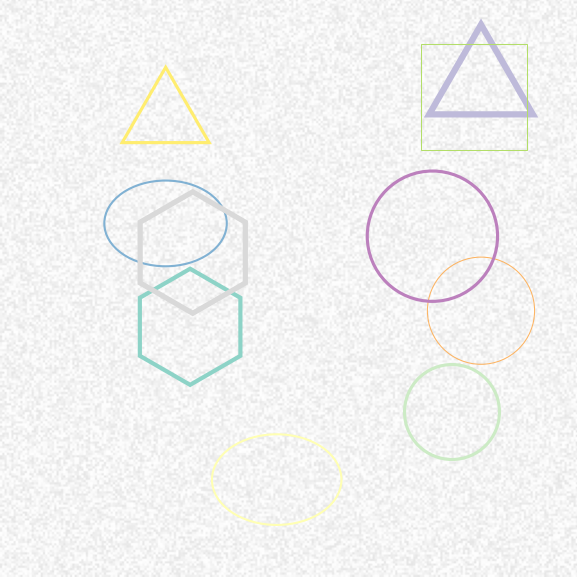[{"shape": "hexagon", "thickness": 2, "radius": 0.5, "center": [0.329, 0.433]}, {"shape": "oval", "thickness": 1, "radius": 0.56, "center": [0.479, 0.169]}, {"shape": "triangle", "thickness": 3, "radius": 0.52, "center": [0.833, 0.853]}, {"shape": "oval", "thickness": 1, "radius": 0.53, "center": [0.287, 0.612]}, {"shape": "circle", "thickness": 0.5, "radius": 0.46, "center": [0.833, 0.461]}, {"shape": "square", "thickness": 0.5, "radius": 0.46, "center": [0.821, 0.831]}, {"shape": "hexagon", "thickness": 2.5, "radius": 0.53, "center": [0.334, 0.562]}, {"shape": "circle", "thickness": 1.5, "radius": 0.56, "center": [0.749, 0.59]}, {"shape": "circle", "thickness": 1.5, "radius": 0.41, "center": [0.783, 0.286]}, {"shape": "triangle", "thickness": 1.5, "radius": 0.43, "center": [0.287, 0.796]}]